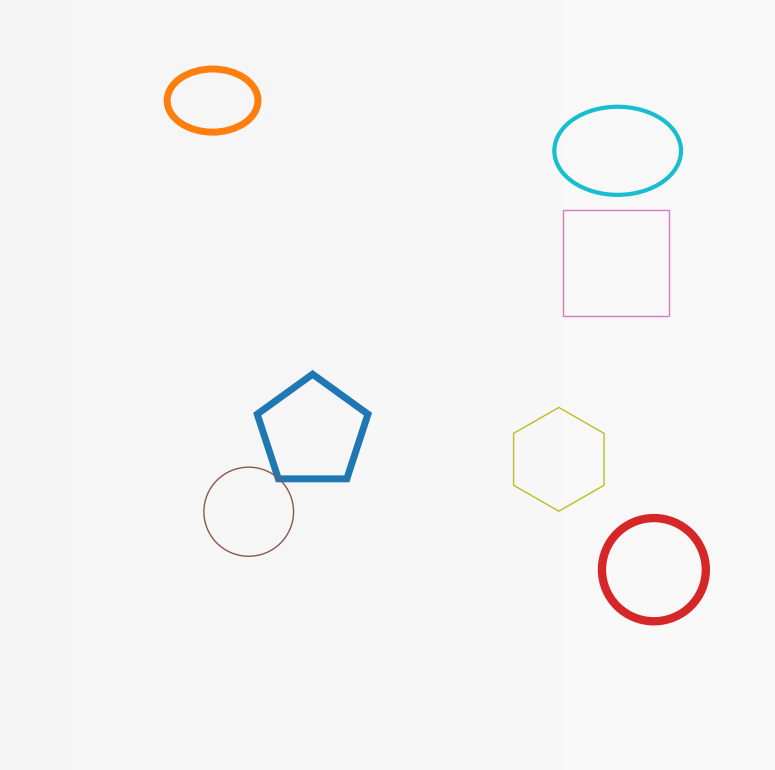[{"shape": "pentagon", "thickness": 2.5, "radius": 0.38, "center": [0.403, 0.439]}, {"shape": "oval", "thickness": 2.5, "radius": 0.29, "center": [0.274, 0.869]}, {"shape": "circle", "thickness": 3, "radius": 0.34, "center": [0.844, 0.26]}, {"shape": "circle", "thickness": 0.5, "radius": 0.29, "center": [0.321, 0.335]}, {"shape": "square", "thickness": 0.5, "radius": 0.34, "center": [0.795, 0.658]}, {"shape": "hexagon", "thickness": 0.5, "radius": 0.34, "center": [0.721, 0.403]}, {"shape": "oval", "thickness": 1.5, "radius": 0.41, "center": [0.797, 0.804]}]